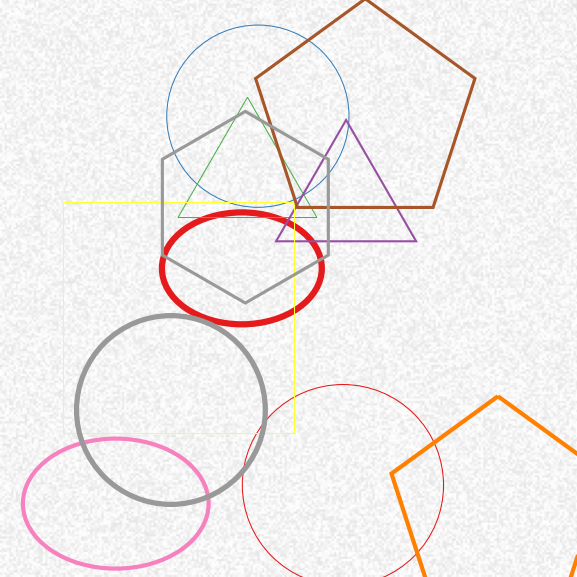[{"shape": "circle", "thickness": 0.5, "radius": 0.87, "center": [0.594, 0.159]}, {"shape": "oval", "thickness": 3, "radius": 0.69, "center": [0.419, 0.534]}, {"shape": "circle", "thickness": 0.5, "radius": 0.79, "center": [0.447, 0.798]}, {"shape": "triangle", "thickness": 0.5, "radius": 0.69, "center": [0.428, 0.692]}, {"shape": "triangle", "thickness": 1, "radius": 0.7, "center": [0.599, 0.651]}, {"shape": "pentagon", "thickness": 2, "radius": 0.97, "center": [0.862, 0.119]}, {"shape": "square", "thickness": 0.5, "radius": 1.0, "center": [0.309, 0.45]}, {"shape": "pentagon", "thickness": 1.5, "radius": 1.0, "center": [0.633, 0.801]}, {"shape": "oval", "thickness": 2, "radius": 0.8, "center": [0.2, 0.127]}, {"shape": "circle", "thickness": 2.5, "radius": 0.82, "center": [0.296, 0.289]}, {"shape": "hexagon", "thickness": 1.5, "radius": 0.83, "center": [0.425, 0.64]}]